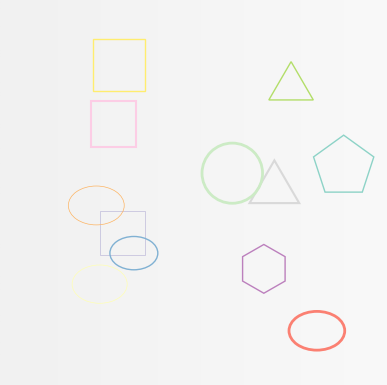[{"shape": "pentagon", "thickness": 1, "radius": 0.41, "center": [0.887, 0.567]}, {"shape": "oval", "thickness": 0.5, "radius": 0.36, "center": [0.257, 0.262]}, {"shape": "square", "thickness": 0.5, "radius": 0.29, "center": [0.316, 0.396]}, {"shape": "oval", "thickness": 2, "radius": 0.36, "center": [0.818, 0.141]}, {"shape": "oval", "thickness": 1, "radius": 0.31, "center": [0.345, 0.343]}, {"shape": "oval", "thickness": 0.5, "radius": 0.36, "center": [0.248, 0.466]}, {"shape": "triangle", "thickness": 1, "radius": 0.33, "center": [0.751, 0.774]}, {"shape": "square", "thickness": 1.5, "radius": 0.29, "center": [0.293, 0.678]}, {"shape": "triangle", "thickness": 1.5, "radius": 0.37, "center": [0.708, 0.509]}, {"shape": "hexagon", "thickness": 1, "radius": 0.32, "center": [0.681, 0.302]}, {"shape": "circle", "thickness": 2, "radius": 0.39, "center": [0.599, 0.55]}, {"shape": "square", "thickness": 1, "radius": 0.34, "center": [0.307, 0.832]}]